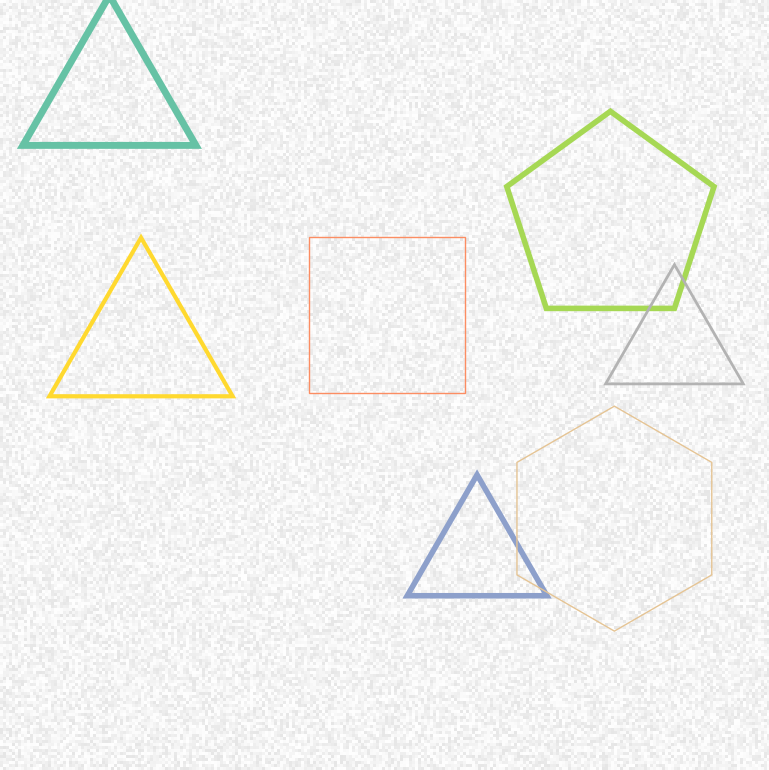[{"shape": "triangle", "thickness": 2.5, "radius": 0.65, "center": [0.142, 0.876]}, {"shape": "square", "thickness": 0.5, "radius": 0.51, "center": [0.502, 0.591]}, {"shape": "triangle", "thickness": 2, "radius": 0.52, "center": [0.62, 0.279]}, {"shape": "pentagon", "thickness": 2, "radius": 0.71, "center": [0.793, 0.714]}, {"shape": "triangle", "thickness": 1.5, "radius": 0.69, "center": [0.183, 0.554]}, {"shape": "hexagon", "thickness": 0.5, "radius": 0.73, "center": [0.798, 0.326]}, {"shape": "triangle", "thickness": 1, "radius": 0.52, "center": [0.876, 0.553]}]